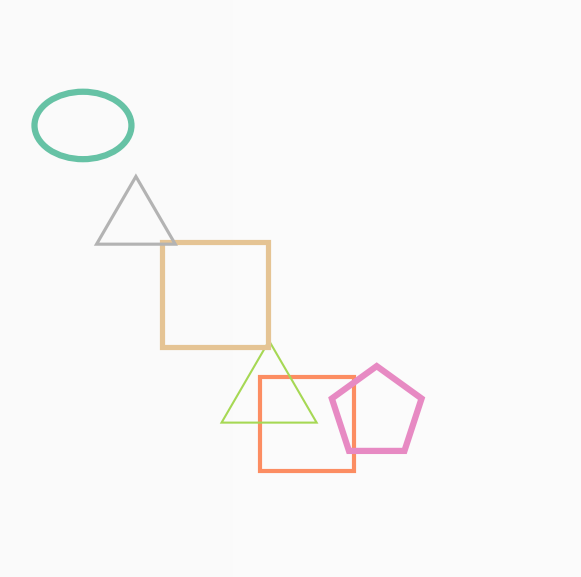[{"shape": "oval", "thickness": 3, "radius": 0.42, "center": [0.143, 0.782]}, {"shape": "square", "thickness": 2, "radius": 0.4, "center": [0.528, 0.265]}, {"shape": "pentagon", "thickness": 3, "radius": 0.41, "center": [0.648, 0.284]}, {"shape": "triangle", "thickness": 1, "radius": 0.47, "center": [0.463, 0.315]}, {"shape": "square", "thickness": 2.5, "radius": 0.46, "center": [0.37, 0.489]}, {"shape": "triangle", "thickness": 1.5, "radius": 0.39, "center": [0.234, 0.615]}]